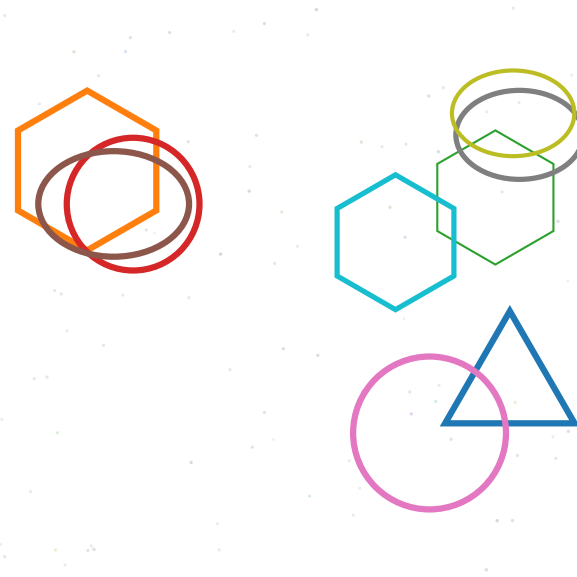[{"shape": "triangle", "thickness": 3, "radius": 0.65, "center": [0.883, 0.331]}, {"shape": "hexagon", "thickness": 3, "radius": 0.69, "center": [0.151, 0.704]}, {"shape": "hexagon", "thickness": 1, "radius": 0.58, "center": [0.858, 0.657]}, {"shape": "circle", "thickness": 3, "radius": 0.57, "center": [0.231, 0.646]}, {"shape": "oval", "thickness": 3, "radius": 0.65, "center": [0.197, 0.646]}, {"shape": "circle", "thickness": 3, "radius": 0.66, "center": [0.744, 0.249]}, {"shape": "oval", "thickness": 2.5, "radius": 0.55, "center": [0.9, 0.766]}, {"shape": "oval", "thickness": 2, "radius": 0.53, "center": [0.889, 0.803]}, {"shape": "hexagon", "thickness": 2.5, "radius": 0.58, "center": [0.685, 0.58]}]